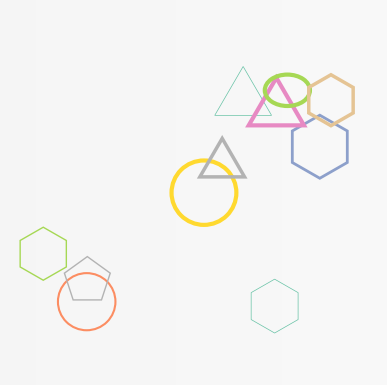[{"shape": "triangle", "thickness": 0.5, "radius": 0.42, "center": [0.627, 0.743]}, {"shape": "hexagon", "thickness": 0.5, "radius": 0.35, "center": [0.709, 0.205]}, {"shape": "circle", "thickness": 1.5, "radius": 0.37, "center": [0.224, 0.216]}, {"shape": "hexagon", "thickness": 2, "radius": 0.41, "center": [0.825, 0.619]}, {"shape": "triangle", "thickness": 3, "radius": 0.41, "center": [0.713, 0.716]}, {"shape": "oval", "thickness": 3, "radius": 0.29, "center": [0.742, 0.765]}, {"shape": "hexagon", "thickness": 1, "radius": 0.34, "center": [0.112, 0.341]}, {"shape": "circle", "thickness": 3, "radius": 0.42, "center": [0.526, 0.5]}, {"shape": "hexagon", "thickness": 2.5, "radius": 0.33, "center": [0.854, 0.74]}, {"shape": "triangle", "thickness": 2.5, "radius": 0.33, "center": [0.573, 0.574]}, {"shape": "pentagon", "thickness": 1, "radius": 0.31, "center": [0.225, 0.271]}]